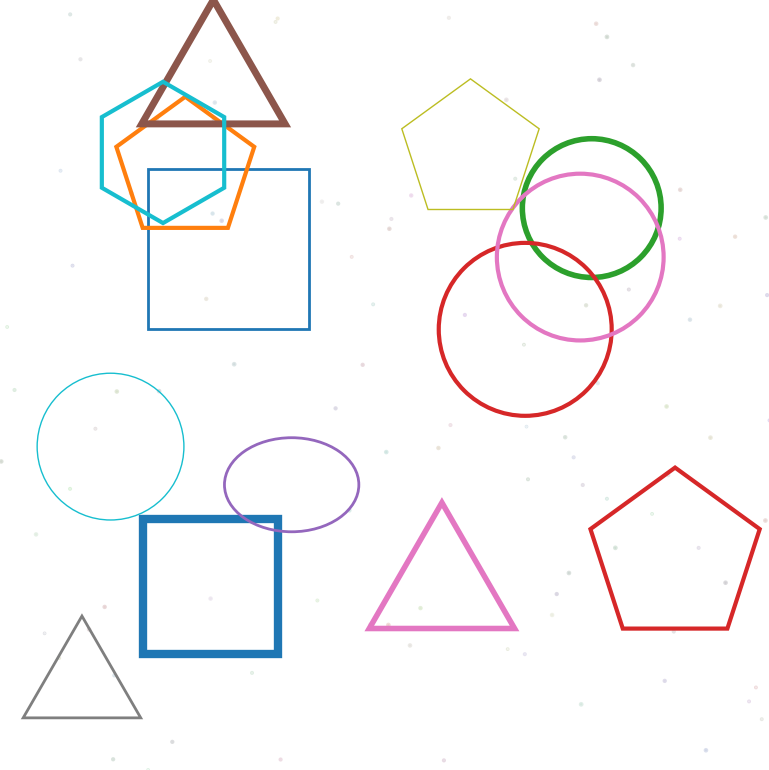[{"shape": "square", "thickness": 3, "radius": 0.44, "center": [0.273, 0.238]}, {"shape": "square", "thickness": 1, "radius": 0.52, "center": [0.297, 0.677]}, {"shape": "pentagon", "thickness": 1.5, "radius": 0.47, "center": [0.241, 0.78]}, {"shape": "circle", "thickness": 2, "radius": 0.45, "center": [0.768, 0.73]}, {"shape": "pentagon", "thickness": 1.5, "radius": 0.58, "center": [0.877, 0.277]}, {"shape": "circle", "thickness": 1.5, "radius": 0.56, "center": [0.682, 0.572]}, {"shape": "oval", "thickness": 1, "radius": 0.44, "center": [0.379, 0.37]}, {"shape": "triangle", "thickness": 2.5, "radius": 0.54, "center": [0.277, 0.893]}, {"shape": "triangle", "thickness": 2, "radius": 0.54, "center": [0.574, 0.238]}, {"shape": "circle", "thickness": 1.5, "radius": 0.54, "center": [0.754, 0.666]}, {"shape": "triangle", "thickness": 1, "radius": 0.44, "center": [0.106, 0.112]}, {"shape": "pentagon", "thickness": 0.5, "radius": 0.47, "center": [0.611, 0.804]}, {"shape": "hexagon", "thickness": 1.5, "radius": 0.46, "center": [0.212, 0.802]}, {"shape": "circle", "thickness": 0.5, "radius": 0.48, "center": [0.144, 0.42]}]